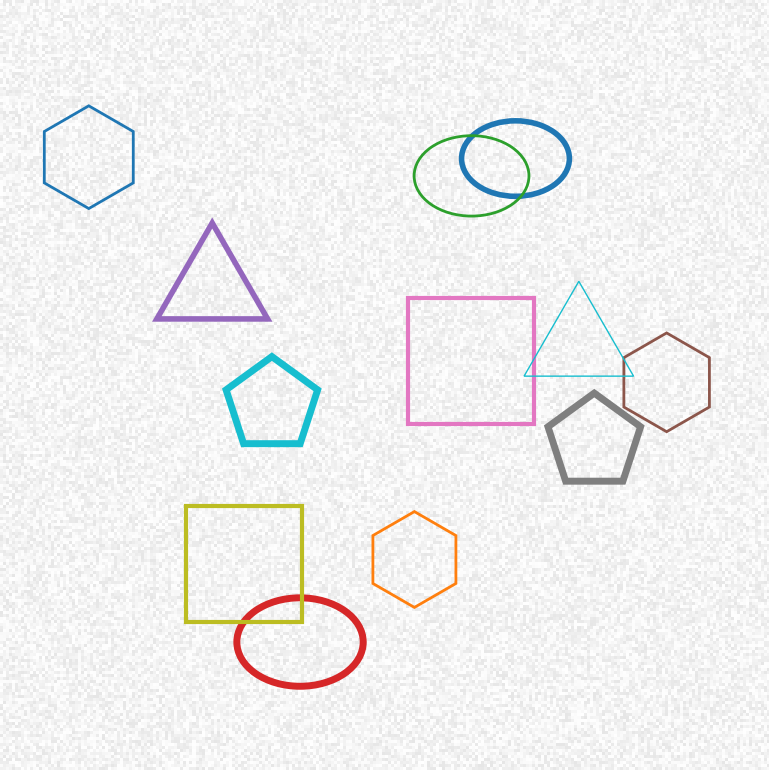[{"shape": "hexagon", "thickness": 1, "radius": 0.33, "center": [0.115, 0.796]}, {"shape": "oval", "thickness": 2, "radius": 0.35, "center": [0.669, 0.794]}, {"shape": "hexagon", "thickness": 1, "radius": 0.31, "center": [0.538, 0.273]}, {"shape": "oval", "thickness": 1, "radius": 0.37, "center": [0.612, 0.772]}, {"shape": "oval", "thickness": 2.5, "radius": 0.41, "center": [0.39, 0.166]}, {"shape": "triangle", "thickness": 2, "radius": 0.42, "center": [0.276, 0.627]}, {"shape": "hexagon", "thickness": 1, "radius": 0.32, "center": [0.866, 0.503]}, {"shape": "square", "thickness": 1.5, "radius": 0.41, "center": [0.612, 0.531]}, {"shape": "pentagon", "thickness": 2.5, "radius": 0.32, "center": [0.772, 0.426]}, {"shape": "square", "thickness": 1.5, "radius": 0.38, "center": [0.317, 0.268]}, {"shape": "pentagon", "thickness": 2.5, "radius": 0.31, "center": [0.353, 0.474]}, {"shape": "triangle", "thickness": 0.5, "radius": 0.41, "center": [0.752, 0.553]}]